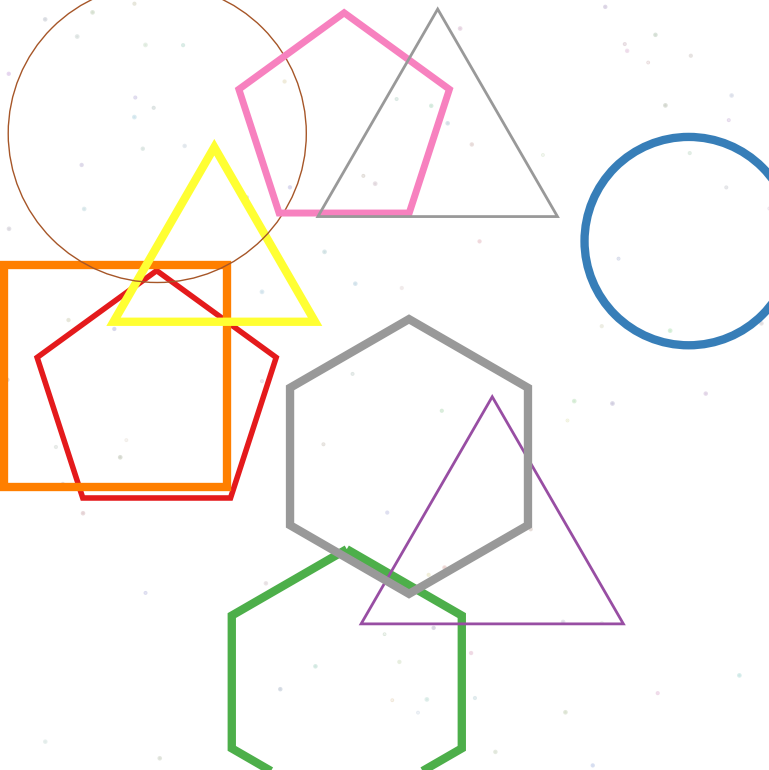[{"shape": "pentagon", "thickness": 2, "radius": 0.82, "center": [0.203, 0.485]}, {"shape": "circle", "thickness": 3, "radius": 0.68, "center": [0.894, 0.687]}, {"shape": "hexagon", "thickness": 3, "radius": 0.86, "center": [0.45, 0.114]}, {"shape": "triangle", "thickness": 1, "radius": 0.98, "center": [0.639, 0.288]}, {"shape": "square", "thickness": 3, "radius": 0.72, "center": [0.15, 0.511]}, {"shape": "triangle", "thickness": 3, "radius": 0.76, "center": [0.278, 0.658]}, {"shape": "circle", "thickness": 0.5, "radius": 0.97, "center": [0.204, 0.827]}, {"shape": "pentagon", "thickness": 2.5, "radius": 0.72, "center": [0.447, 0.84]}, {"shape": "hexagon", "thickness": 3, "radius": 0.89, "center": [0.531, 0.407]}, {"shape": "triangle", "thickness": 1, "radius": 0.9, "center": [0.568, 0.809]}]